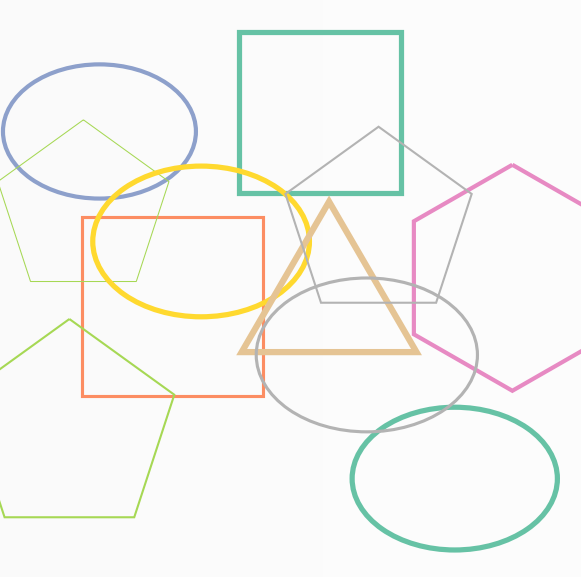[{"shape": "oval", "thickness": 2.5, "radius": 0.88, "center": [0.782, 0.17]}, {"shape": "square", "thickness": 2.5, "radius": 0.7, "center": [0.55, 0.805]}, {"shape": "square", "thickness": 1.5, "radius": 0.78, "center": [0.297, 0.468]}, {"shape": "oval", "thickness": 2, "radius": 0.83, "center": [0.171, 0.771]}, {"shape": "hexagon", "thickness": 2, "radius": 0.98, "center": [0.881, 0.518]}, {"shape": "pentagon", "thickness": 1, "radius": 0.95, "center": [0.119, 0.257]}, {"shape": "pentagon", "thickness": 0.5, "radius": 0.77, "center": [0.143, 0.637]}, {"shape": "oval", "thickness": 2.5, "radius": 0.93, "center": [0.346, 0.581]}, {"shape": "triangle", "thickness": 3, "radius": 0.87, "center": [0.566, 0.476]}, {"shape": "oval", "thickness": 1.5, "radius": 0.95, "center": [0.631, 0.385]}, {"shape": "pentagon", "thickness": 1, "radius": 0.84, "center": [0.651, 0.611]}]